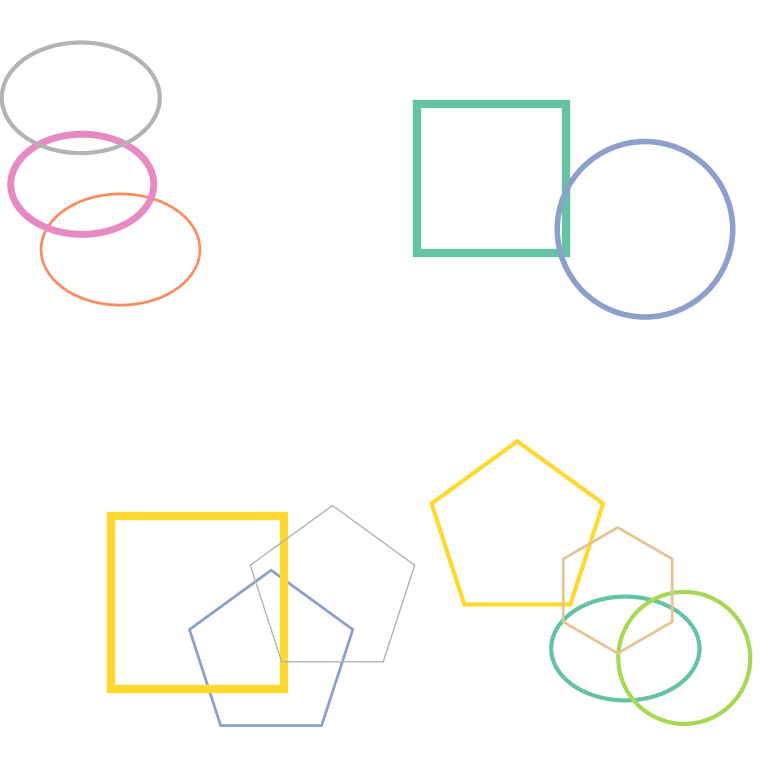[{"shape": "oval", "thickness": 1.5, "radius": 0.48, "center": [0.812, 0.158]}, {"shape": "square", "thickness": 3, "radius": 0.48, "center": [0.638, 0.768]}, {"shape": "oval", "thickness": 1, "radius": 0.52, "center": [0.156, 0.676]}, {"shape": "circle", "thickness": 2, "radius": 0.57, "center": [0.838, 0.702]}, {"shape": "pentagon", "thickness": 1, "radius": 0.56, "center": [0.352, 0.148]}, {"shape": "oval", "thickness": 2.5, "radius": 0.46, "center": [0.107, 0.761]}, {"shape": "circle", "thickness": 1.5, "radius": 0.43, "center": [0.889, 0.146]}, {"shape": "pentagon", "thickness": 1.5, "radius": 0.59, "center": [0.672, 0.31]}, {"shape": "square", "thickness": 3, "radius": 0.56, "center": [0.257, 0.217]}, {"shape": "hexagon", "thickness": 1, "radius": 0.41, "center": [0.802, 0.233]}, {"shape": "pentagon", "thickness": 0.5, "radius": 0.56, "center": [0.432, 0.231]}, {"shape": "oval", "thickness": 1.5, "radius": 0.51, "center": [0.105, 0.873]}]